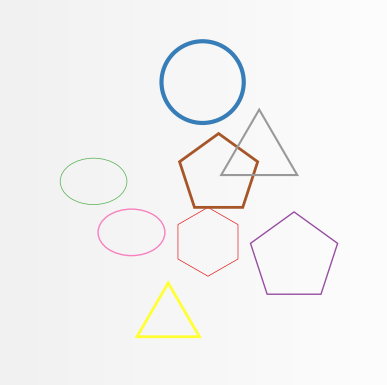[{"shape": "hexagon", "thickness": 0.5, "radius": 0.45, "center": [0.537, 0.372]}, {"shape": "circle", "thickness": 3, "radius": 0.53, "center": [0.523, 0.787]}, {"shape": "oval", "thickness": 0.5, "radius": 0.43, "center": [0.241, 0.529]}, {"shape": "pentagon", "thickness": 1, "radius": 0.59, "center": [0.759, 0.331]}, {"shape": "triangle", "thickness": 2, "radius": 0.47, "center": [0.434, 0.172]}, {"shape": "pentagon", "thickness": 2, "radius": 0.53, "center": [0.564, 0.547]}, {"shape": "oval", "thickness": 1, "radius": 0.43, "center": [0.339, 0.396]}, {"shape": "triangle", "thickness": 1.5, "radius": 0.57, "center": [0.669, 0.602]}]